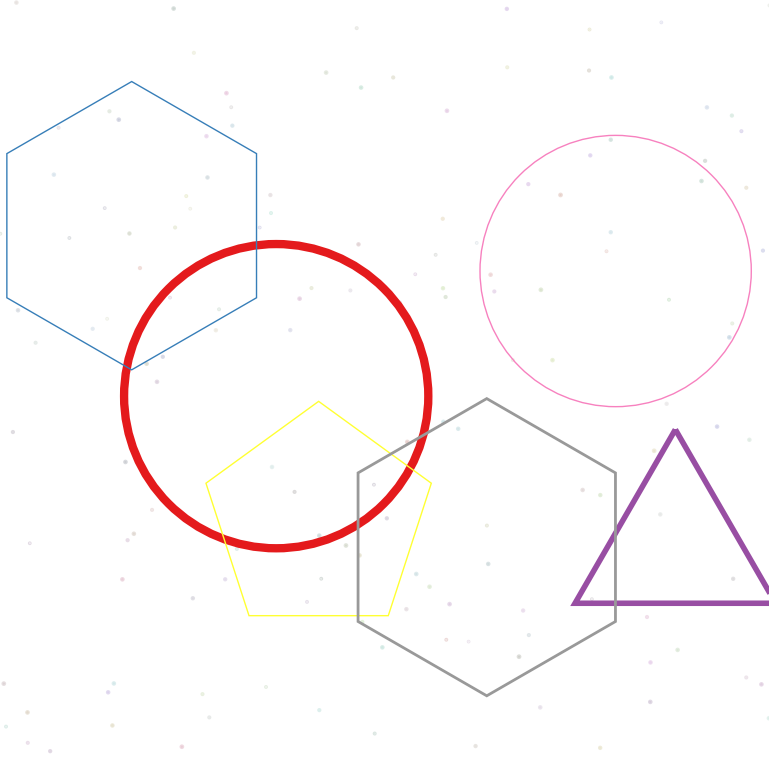[{"shape": "circle", "thickness": 3, "radius": 0.99, "center": [0.359, 0.486]}, {"shape": "hexagon", "thickness": 0.5, "radius": 0.94, "center": [0.171, 0.707]}, {"shape": "triangle", "thickness": 2, "radius": 0.75, "center": [0.877, 0.292]}, {"shape": "pentagon", "thickness": 0.5, "radius": 0.77, "center": [0.414, 0.325]}, {"shape": "circle", "thickness": 0.5, "radius": 0.88, "center": [0.8, 0.648]}, {"shape": "hexagon", "thickness": 1, "radius": 0.96, "center": [0.632, 0.289]}]